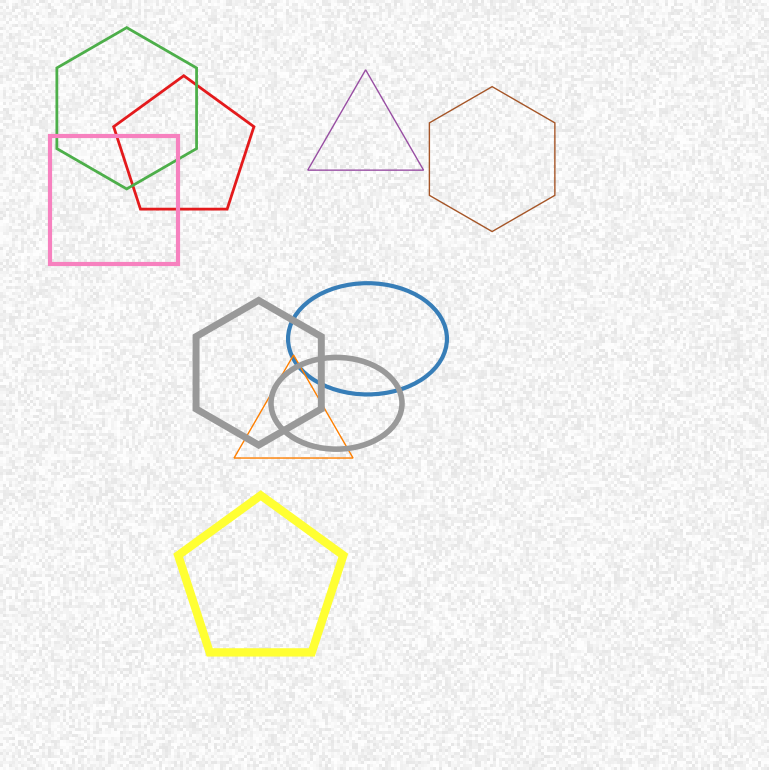[{"shape": "pentagon", "thickness": 1, "radius": 0.48, "center": [0.239, 0.806]}, {"shape": "oval", "thickness": 1.5, "radius": 0.52, "center": [0.477, 0.56]}, {"shape": "hexagon", "thickness": 1, "radius": 0.52, "center": [0.165, 0.859]}, {"shape": "triangle", "thickness": 0.5, "radius": 0.43, "center": [0.475, 0.822]}, {"shape": "triangle", "thickness": 0.5, "radius": 0.45, "center": [0.381, 0.45]}, {"shape": "pentagon", "thickness": 3, "radius": 0.56, "center": [0.339, 0.244]}, {"shape": "hexagon", "thickness": 0.5, "radius": 0.47, "center": [0.639, 0.793]}, {"shape": "square", "thickness": 1.5, "radius": 0.42, "center": [0.149, 0.741]}, {"shape": "oval", "thickness": 2, "radius": 0.43, "center": [0.437, 0.476]}, {"shape": "hexagon", "thickness": 2.5, "radius": 0.47, "center": [0.336, 0.516]}]